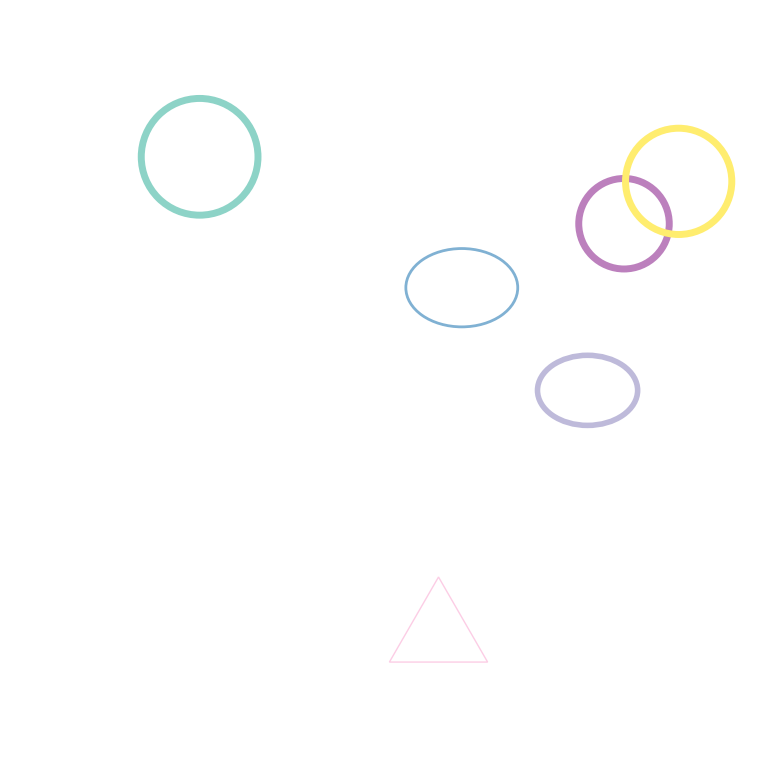[{"shape": "circle", "thickness": 2.5, "radius": 0.38, "center": [0.259, 0.796]}, {"shape": "oval", "thickness": 2, "radius": 0.33, "center": [0.763, 0.493]}, {"shape": "oval", "thickness": 1, "radius": 0.36, "center": [0.6, 0.626]}, {"shape": "triangle", "thickness": 0.5, "radius": 0.37, "center": [0.569, 0.177]}, {"shape": "circle", "thickness": 2.5, "radius": 0.29, "center": [0.81, 0.709]}, {"shape": "circle", "thickness": 2.5, "radius": 0.35, "center": [0.881, 0.764]}]